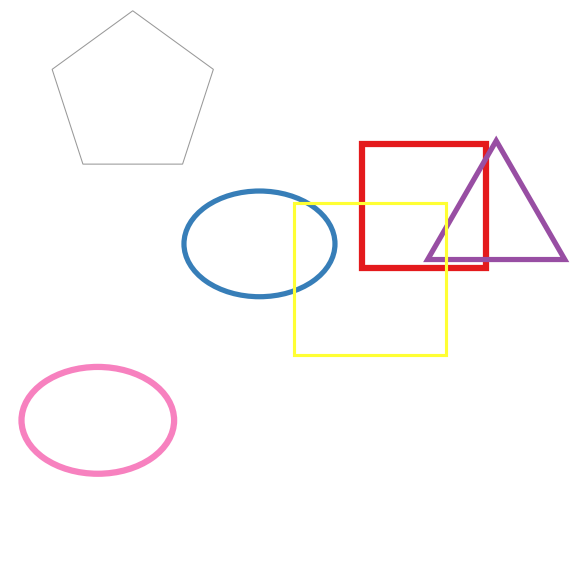[{"shape": "square", "thickness": 3, "radius": 0.54, "center": [0.734, 0.642]}, {"shape": "oval", "thickness": 2.5, "radius": 0.65, "center": [0.449, 0.577]}, {"shape": "triangle", "thickness": 2.5, "radius": 0.69, "center": [0.859, 0.618]}, {"shape": "square", "thickness": 1.5, "radius": 0.66, "center": [0.641, 0.516]}, {"shape": "oval", "thickness": 3, "radius": 0.66, "center": [0.169, 0.271]}, {"shape": "pentagon", "thickness": 0.5, "radius": 0.73, "center": [0.23, 0.834]}]